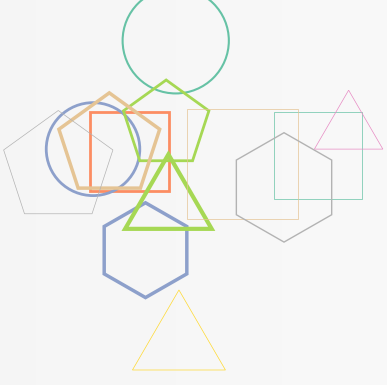[{"shape": "circle", "thickness": 1.5, "radius": 0.69, "center": [0.453, 0.894]}, {"shape": "square", "thickness": 0.5, "radius": 0.57, "center": [0.821, 0.596]}, {"shape": "square", "thickness": 2, "radius": 0.51, "center": [0.334, 0.607]}, {"shape": "circle", "thickness": 2, "radius": 0.6, "center": [0.24, 0.613]}, {"shape": "hexagon", "thickness": 2.5, "radius": 0.62, "center": [0.376, 0.35]}, {"shape": "triangle", "thickness": 0.5, "radius": 0.51, "center": [0.9, 0.664]}, {"shape": "triangle", "thickness": 3, "radius": 0.64, "center": [0.435, 0.47]}, {"shape": "pentagon", "thickness": 2, "radius": 0.58, "center": [0.429, 0.676]}, {"shape": "triangle", "thickness": 0.5, "radius": 0.69, "center": [0.462, 0.108]}, {"shape": "square", "thickness": 0.5, "radius": 0.72, "center": [0.627, 0.574]}, {"shape": "pentagon", "thickness": 2.5, "radius": 0.68, "center": [0.282, 0.622]}, {"shape": "hexagon", "thickness": 1, "radius": 0.71, "center": [0.733, 0.513]}, {"shape": "pentagon", "thickness": 0.5, "radius": 0.74, "center": [0.15, 0.565]}]